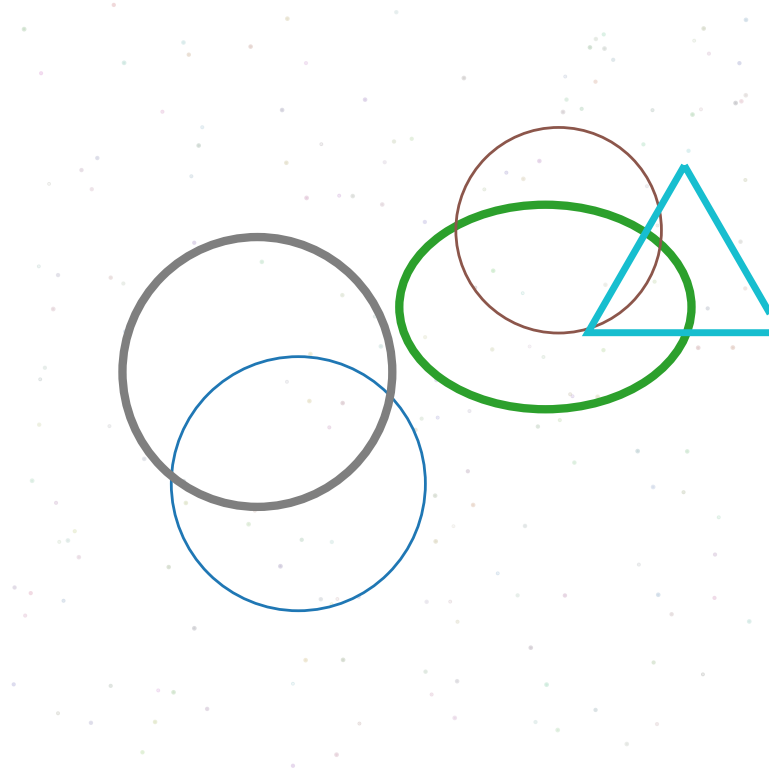[{"shape": "circle", "thickness": 1, "radius": 0.83, "center": [0.387, 0.372]}, {"shape": "oval", "thickness": 3, "radius": 0.95, "center": [0.708, 0.601]}, {"shape": "circle", "thickness": 1, "radius": 0.67, "center": [0.726, 0.701]}, {"shape": "circle", "thickness": 3, "radius": 0.88, "center": [0.334, 0.517]}, {"shape": "triangle", "thickness": 2.5, "radius": 0.72, "center": [0.889, 0.64]}]